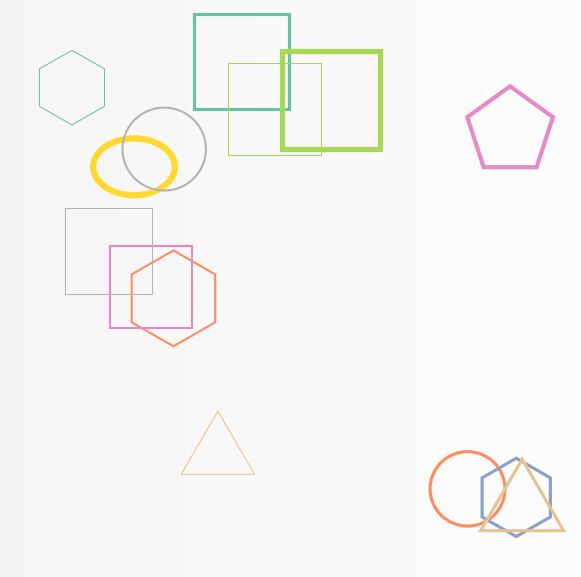[{"shape": "square", "thickness": 1.5, "radius": 0.41, "center": [0.415, 0.892]}, {"shape": "hexagon", "thickness": 0.5, "radius": 0.32, "center": [0.124, 0.847]}, {"shape": "hexagon", "thickness": 1, "radius": 0.41, "center": [0.298, 0.482]}, {"shape": "circle", "thickness": 1.5, "radius": 0.32, "center": [0.804, 0.153]}, {"shape": "hexagon", "thickness": 1.5, "radius": 0.34, "center": [0.888, 0.138]}, {"shape": "square", "thickness": 1, "radius": 0.35, "center": [0.26, 0.502]}, {"shape": "pentagon", "thickness": 2, "radius": 0.39, "center": [0.878, 0.772]}, {"shape": "square", "thickness": 2.5, "radius": 0.42, "center": [0.57, 0.826]}, {"shape": "square", "thickness": 0.5, "radius": 0.4, "center": [0.472, 0.811]}, {"shape": "oval", "thickness": 3, "radius": 0.35, "center": [0.231, 0.71]}, {"shape": "triangle", "thickness": 1.5, "radius": 0.41, "center": [0.898, 0.121]}, {"shape": "triangle", "thickness": 0.5, "radius": 0.36, "center": [0.375, 0.214]}, {"shape": "square", "thickness": 0.5, "radius": 0.37, "center": [0.187, 0.565]}, {"shape": "circle", "thickness": 1, "radius": 0.36, "center": [0.283, 0.741]}]